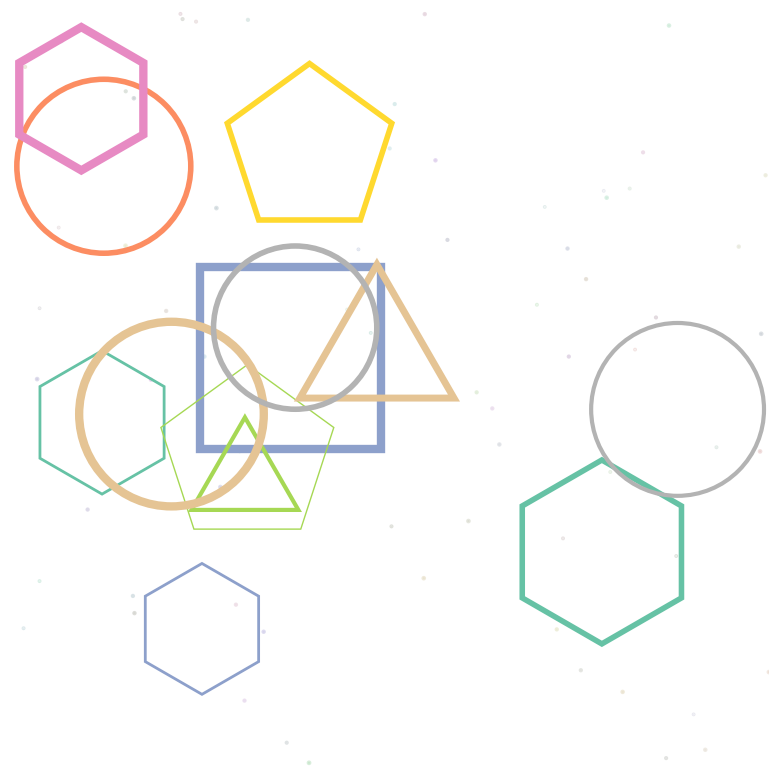[{"shape": "hexagon", "thickness": 2, "radius": 0.6, "center": [0.782, 0.283]}, {"shape": "hexagon", "thickness": 1, "radius": 0.47, "center": [0.133, 0.451]}, {"shape": "circle", "thickness": 2, "radius": 0.56, "center": [0.135, 0.784]}, {"shape": "hexagon", "thickness": 1, "radius": 0.42, "center": [0.262, 0.183]}, {"shape": "square", "thickness": 3, "radius": 0.59, "center": [0.377, 0.535]}, {"shape": "hexagon", "thickness": 3, "radius": 0.47, "center": [0.106, 0.872]}, {"shape": "pentagon", "thickness": 0.5, "radius": 0.59, "center": [0.321, 0.408]}, {"shape": "triangle", "thickness": 1.5, "radius": 0.4, "center": [0.318, 0.378]}, {"shape": "pentagon", "thickness": 2, "radius": 0.56, "center": [0.402, 0.805]}, {"shape": "circle", "thickness": 3, "radius": 0.6, "center": [0.223, 0.462]}, {"shape": "triangle", "thickness": 2.5, "radius": 0.58, "center": [0.49, 0.541]}, {"shape": "circle", "thickness": 1.5, "radius": 0.56, "center": [0.88, 0.468]}, {"shape": "circle", "thickness": 2, "radius": 0.53, "center": [0.383, 0.575]}]